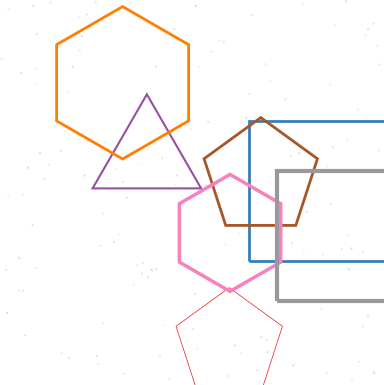[{"shape": "pentagon", "thickness": 0.5, "radius": 0.73, "center": [0.595, 0.108]}, {"shape": "square", "thickness": 2, "radius": 0.91, "center": [0.827, 0.504]}, {"shape": "triangle", "thickness": 1.5, "radius": 0.81, "center": [0.381, 0.592]}, {"shape": "hexagon", "thickness": 2, "radius": 0.99, "center": [0.318, 0.785]}, {"shape": "pentagon", "thickness": 2, "radius": 0.77, "center": [0.677, 0.54]}, {"shape": "hexagon", "thickness": 2.5, "radius": 0.76, "center": [0.598, 0.395]}, {"shape": "square", "thickness": 3, "radius": 0.84, "center": [0.887, 0.387]}]